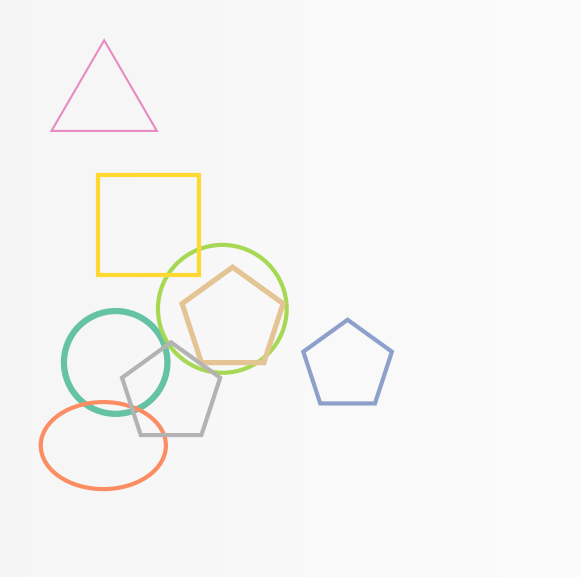[{"shape": "circle", "thickness": 3, "radius": 0.44, "center": [0.199, 0.372]}, {"shape": "oval", "thickness": 2, "radius": 0.54, "center": [0.178, 0.228]}, {"shape": "pentagon", "thickness": 2, "radius": 0.4, "center": [0.598, 0.365]}, {"shape": "triangle", "thickness": 1, "radius": 0.52, "center": [0.179, 0.825]}, {"shape": "circle", "thickness": 2, "radius": 0.55, "center": [0.382, 0.464]}, {"shape": "square", "thickness": 2, "radius": 0.43, "center": [0.255, 0.61]}, {"shape": "pentagon", "thickness": 2.5, "radius": 0.46, "center": [0.4, 0.445]}, {"shape": "pentagon", "thickness": 2, "radius": 0.44, "center": [0.294, 0.318]}]